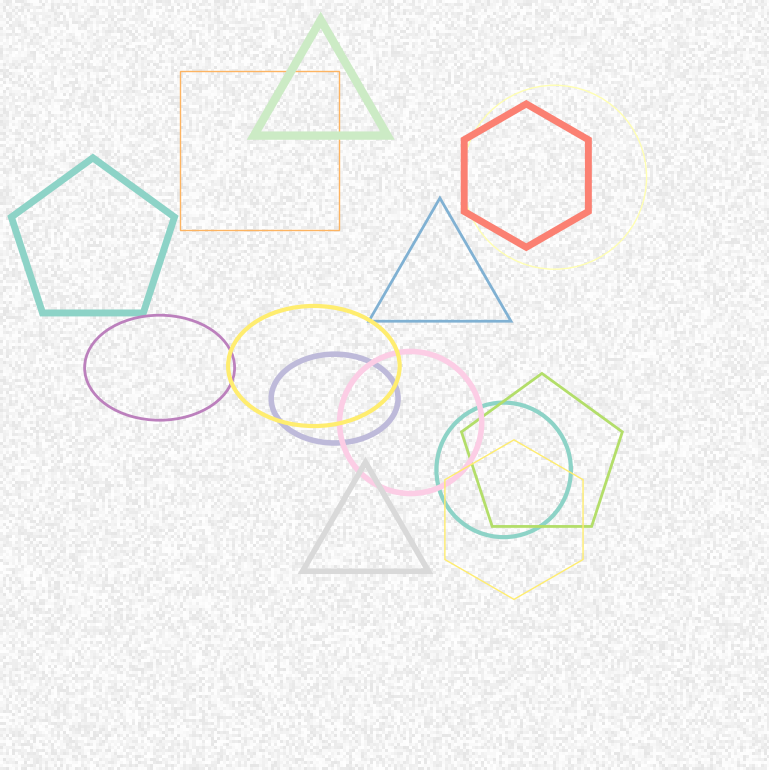[{"shape": "pentagon", "thickness": 2.5, "radius": 0.56, "center": [0.121, 0.684]}, {"shape": "circle", "thickness": 1.5, "radius": 0.44, "center": [0.654, 0.39]}, {"shape": "circle", "thickness": 0.5, "radius": 0.6, "center": [0.72, 0.77]}, {"shape": "oval", "thickness": 2, "radius": 0.41, "center": [0.435, 0.482]}, {"shape": "hexagon", "thickness": 2.5, "radius": 0.47, "center": [0.683, 0.772]}, {"shape": "triangle", "thickness": 1, "radius": 0.53, "center": [0.571, 0.636]}, {"shape": "square", "thickness": 0.5, "radius": 0.52, "center": [0.337, 0.804]}, {"shape": "pentagon", "thickness": 1, "radius": 0.55, "center": [0.704, 0.405]}, {"shape": "circle", "thickness": 2, "radius": 0.46, "center": [0.533, 0.451]}, {"shape": "triangle", "thickness": 2, "radius": 0.47, "center": [0.475, 0.305]}, {"shape": "oval", "thickness": 1, "radius": 0.49, "center": [0.207, 0.522]}, {"shape": "triangle", "thickness": 3, "radius": 0.5, "center": [0.417, 0.874]}, {"shape": "oval", "thickness": 1.5, "radius": 0.56, "center": [0.408, 0.525]}, {"shape": "hexagon", "thickness": 0.5, "radius": 0.52, "center": [0.667, 0.325]}]